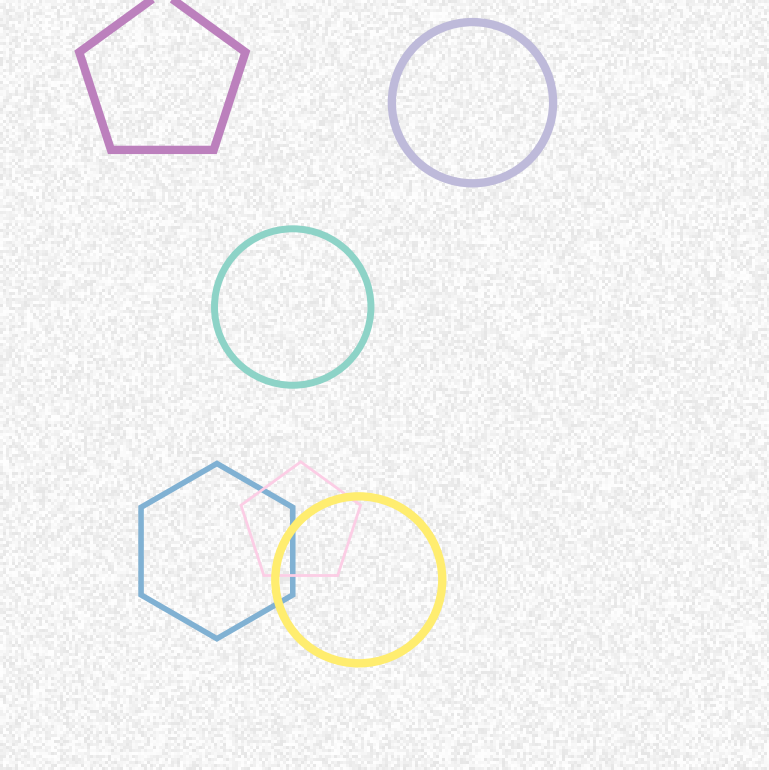[{"shape": "circle", "thickness": 2.5, "radius": 0.51, "center": [0.38, 0.601]}, {"shape": "circle", "thickness": 3, "radius": 0.52, "center": [0.614, 0.867]}, {"shape": "hexagon", "thickness": 2, "radius": 0.57, "center": [0.282, 0.284]}, {"shape": "pentagon", "thickness": 1, "radius": 0.41, "center": [0.391, 0.319]}, {"shape": "pentagon", "thickness": 3, "radius": 0.57, "center": [0.211, 0.897]}, {"shape": "circle", "thickness": 3, "radius": 0.54, "center": [0.466, 0.247]}]